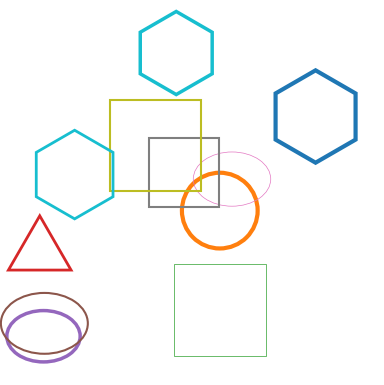[{"shape": "hexagon", "thickness": 3, "radius": 0.6, "center": [0.82, 0.697]}, {"shape": "circle", "thickness": 3, "radius": 0.49, "center": [0.571, 0.453]}, {"shape": "square", "thickness": 0.5, "radius": 0.6, "center": [0.572, 0.194]}, {"shape": "triangle", "thickness": 2, "radius": 0.47, "center": [0.103, 0.346]}, {"shape": "oval", "thickness": 2.5, "radius": 0.48, "center": [0.113, 0.127]}, {"shape": "oval", "thickness": 1.5, "radius": 0.56, "center": [0.115, 0.16]}, {"shape": "oval", "thickness": 0.5, "radius": 0.5, "center": [0.603, 0.535]}, {"shape": "square", "thickness": 1.5, "radius": 0.45, "center": [0.479, 0.552]}, {"shape": "square", "thickness": 1.5, "radius": 0.59, "center": [0.404, 0.622]}, {"shape": "hexagon", "thickness": 2, "radius": 0.58, "center": [0.194, 0.547]}, {"shape": "hexagon", "thickness": 2.5, "radius": 0.54, "center": [0.458, 0.862]}]